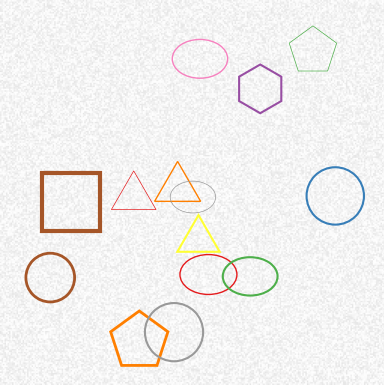[{"shape": "triangle", "thickness": 0.5, "radius": 0.33, "center": [0.347, 0.489]}, {"shape": "oval", "thickness": 1, "radius": 0.37, "center": [0.541, 0.287]}, {"shape": "circle", "thickness": 1.5, "radius": 0.37, "center": [0.871, 0.491]}, {"shape": "oval", "thickness": 1.5, "radius": 0.36, "center": [0.65, 0.282]}, {"shape": "pentagon", "thickness": 0.5, "radius": 0.32, "center": [0.813, 0.868]}, {"shape": "hexagon", "thickness": 1.5, "radius": 0.32, "center": [0.676, 0.769]}, {"shape": "triangle", "thickness": 1, "radius": 0.35, "center": [0.461, 0.512]}, {"shape": "pentagon", "thickness": 2, "radius": 0.39, "center": [0.362, 0.114]}, {"shape": "triangle", "thickness": 1.5, "radius": 0.32, "center": [0.516, 0.378]}, {"shape": "circle", "thickness": 2, "radius": 0.32, "center": [0.131, 0.279]}, {"shape": "square", "thickness": 3, "radius": 0.38, "center": [0.185, 0.476]}, {"shape": "oval", "thickness": 1, "radius": 0.36, "center": [0.519, 0.847]}, {"shape": "circle", "thickness": 1.5, "radius": 0.38, "center": [0.452, 0.137]}, {"shape": "oval", "thickness": 0.5, "radius": 0.29, "center": [0.501, 0.488]}]